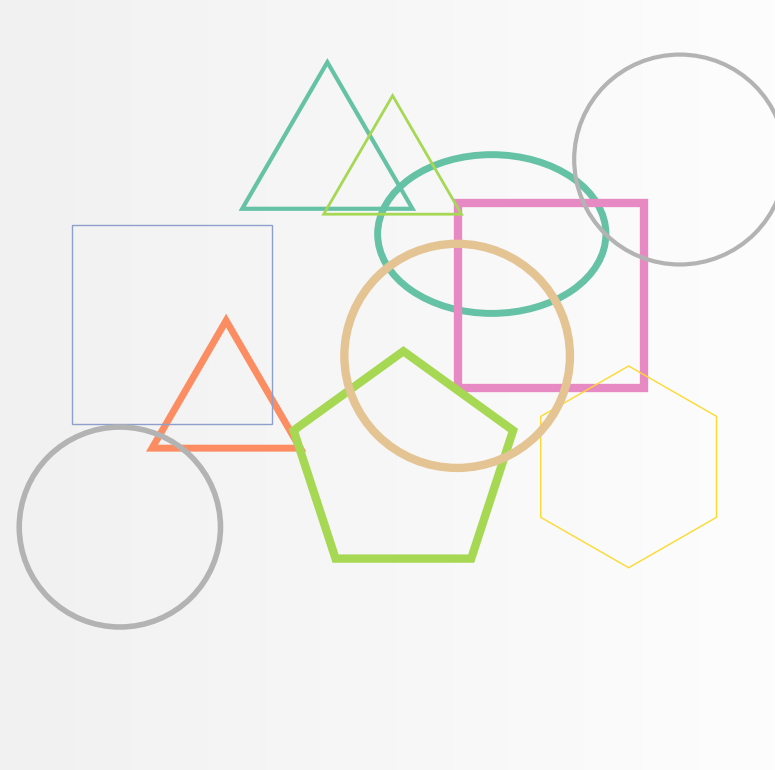[{"shape": "triangle", "thickness": 1.5, "radius": 0.63, "center": [0.422, 0.792]}, {"shape": "oval", "thickness": 2.5, "radius": 0.74, "center": [0.635, 0.696]}, {"shape": "triangle", "thickness": 2.5, "radius": 0.55, "center": [0.292, 0.473]}, {"shape": "square", "thickness": 0.5, "radius": 0.65, "center": [0.223, 0.579]}, {"shape": "square", "thickness": 3, "radius": 0.6, "center": [0.711, 0.616]}, {"shape": "pentagon", "thickness": 3, "radius": 0.74, "center": [0.52, 0.395]}, {"shape": "triangle", "thickness": 1, "radius": 0.51, "center": [0.507, 0.773]}, {"shape": "hexagon", "thickness": 0.5, "radius": 0.65, "center": [0.811, 0.394]}, {"shape": "circle", "thickness": 3, "radius": 0.73, "center": [0.59, 0.538]}, {"shape": "circle", "thickness": 1.5, "radius": 0.68, "center": [0.877, 0.793]}, {"shape": "circle", "thickness": 2, "radius": 0.65, "center": [0.155, 0.316]}]